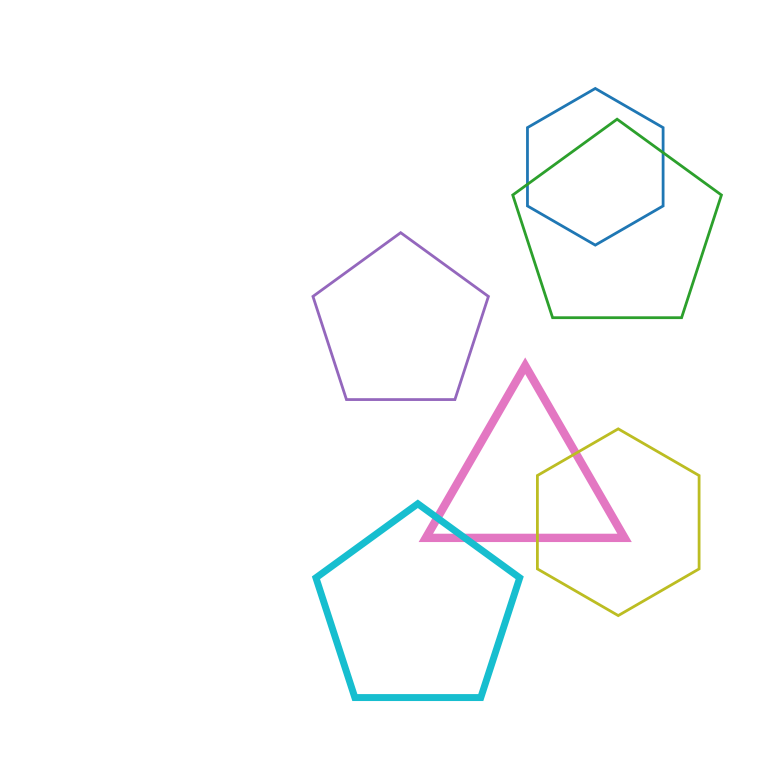[{"shape": "hexagon", "thickness": 1, "radius": 0.51, "center": [0.773, 0.783]}, {"shape": "pentagon", "thickness": 1, "radius": 0.71, "center": [0.801, 0.703]}, {"shape": "pentagon", "thickness": 1, "radius": 0.6, "center": [0.52, 0.578]}, {"shape": "triangle", "thickness": 3, "radius": 0.75, "center": [0.682, 0.376]}, {"shape": "hexagon", "thickness": 1, "radius": 0.61, "center": [0.803, 0.322]}, {"shape": "pentagon", "thickness": 2.5, "radius": 0.7, "center": [0.543, 0.207]}]